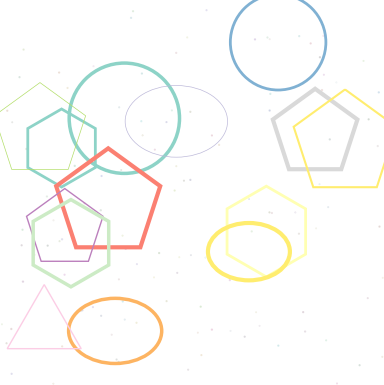[{"shape": "circle", "thickness": 2.5, "radius": 0.72, "center": [0.323, 0.693]}, {"shape": "hexagon", "thickness": 2, "radius": 0.51, "center": [0.16, 0.616]}, {"shape": "hexagon", "thickness": 2, "radius": 0.59, "center": [0.692, 0.399]}, {"shape": "oval", "thickness": 0.5, "radius": 0.66, "center": [0.458, 0.685]}, {"shape": "pentagon", "thickness": 3, "radius": 0.71, "center": [0.281, 0.473]}, {"shape": "circle", "thickness": 2, "radius": 0.62, "center": [0.722, 0.89]}, {"shape": "oval", "thickness": 2.5, "radius": 0.6, "center": [0.299, 0.141]}, {"shape": "pentagon", "thickness": 0.5, "radius": 0.62, "center": [0.104, 0.661]}, {"shape": "triangle", "thickness": 1, "radius": 0.55, "center": [0.115, 0.15]}, {"shape": "pentagon", "thickness": 3, "radius": 0.58, "center": [0.819, 0.654]}, {"shape": "pentagon", "thickness": 1, "radius": 0.52, "center": [0.168, 0.406]}, {"shape": "hexagon", "thickness": 2.5, "radius": 0.57, "center": [0.184, 0.368]}, {"shape": "pentagon", "thickness": 1.5, "radius": 0.7, "center": [0.896, 0.627]}, {"shape": "oval", "thickness": 3, "radius": 0.53, "center": [0.647, 0.346]}]